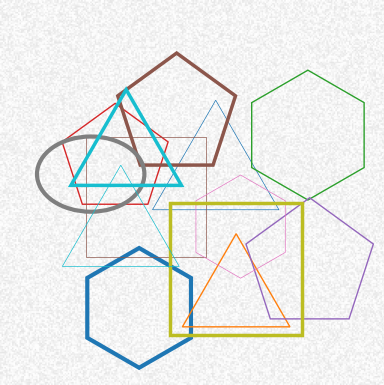[{"shape": "triangle", "thickness": 0.5, "radius": 0.95, "center": [0.56, 0.55]}, {"shape": "hexagon", "thickness": 3, "radius": 0.78, "center": [0.361, 0.2]}, {"shape": "triangle", "thickness": 1, "radius": 0.81, "center": [0.613, 0.232]}, {"shape": "hexagon", "thickness": 1, "radius": 0.84, "center": [0.8, 0.649]}, {"shape": "pentagon", "thickness": 1, "radius": 0.72, "center": [0.299, 0.587]}, {"shape": "pentagon", "thickness": 1, "radius": 0.87, "center": [0.804, 0.312]}, {"shape": "pentagon", "thickness": 2.5, "radius": 0.8, "center": [0.459, 0.701]}, {"shape": "square", "thickness": 0.5, "radius": 0.78, "center": [0.379, 0.488]}, {"shape": "hexagon", "thickness": 0.5, "radius": 0.67, "center": [0.625, 0.411]}, {"shape": "oval", "thickness": 3, "radius": 0.7, "center": [0.236, 0.548]}, {"shape": "square", "thickness": 2.5, "radius": 0.86, "center": [0.612, 0.301]}, {"shape": "triangle", "thickness": 0.5, "radius": 0.88, "center": [0.314, 0.396]}, {"shape": "triangle", "thickness": 2.5, "radius": 0.83, "center": [0.328, 0.601]}]